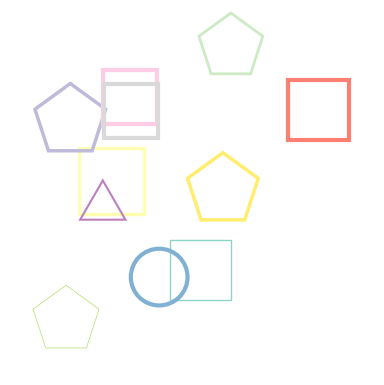[{"shape": "square", "thickness": 1, "radius": 0.39, "center": [0.521, 0.299]}, {"shape": "square", "thickness": 2.5, "radius": 0.42, "center": [0.29, 0.53]}, {"shape": "pentagon", "thickness": 2.5, "radius": 0.48, "center": [0.183, 0.686]}, {"shape": "square", "thickness": 3, "radius": 0.39, "center": [0.827, 0.715]}, {"shape": "circle", "thickness": 3, "radius": 0.37, "center": [0.413, 0.28]}, {"shape": "pentagon", "thickness": 0.5, "radius": 0.45, "center": [0.172, 0.169]}, {"shape": "square", "thickness": 3, "radius": 0.35, "center": [0.337, 0.748]}, {"shape": "square", "thickness": 3, "radius": 0.35, "center": [0.34, 0.711]}, {"shape": "triangle", "thickness": 1.5, "radius": 0.34, "center": [0.267, 0.463]}, {"shape": "pentagon", "thickness": 2, "radius": 0.44, "center": [0.6, 0.879]}, {"shape": "pentagon", "thickness": 2.5, "radius": 0.48, "center": [0.579, 0.507]}]